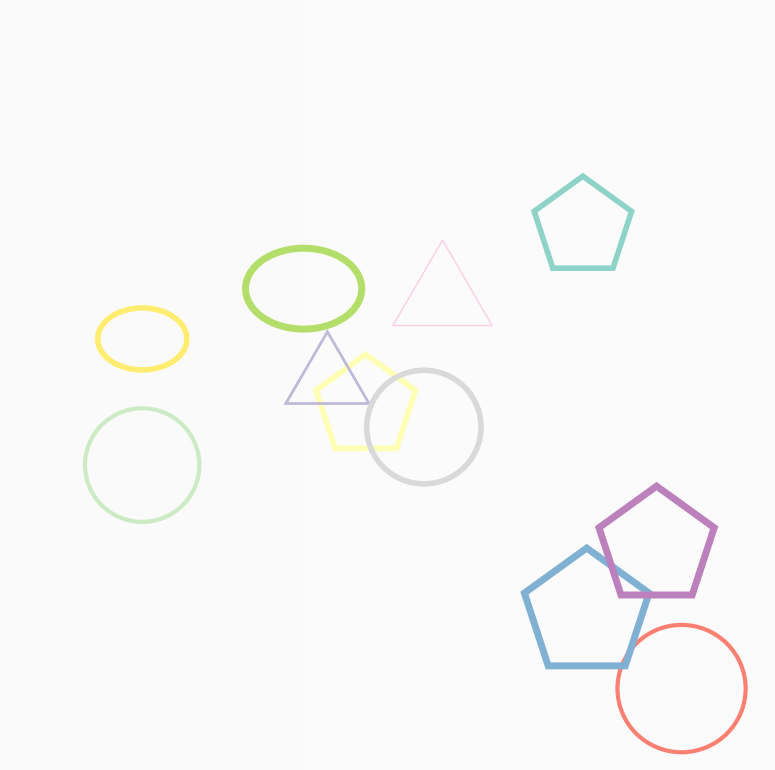[{"shape": "pentagon", "thickness": 2, "radius": 0.33, "center": [0.752, 0.705]}, {"shape": "pentagon", "thickness": 2, "radius": 0.34, "center": [0.472, 0.472]}, {"shape": "triangle", "thickness": 1, "radius": 0.31, "center": [0.422, 0.507]}, {"shape": "circle", "thickness": 1.5, "radius": 0.41, "center": [0.879, 0.106]}, {"shape": "pentagon", "thickness": 2.5, "radius": 0.42, "center": [0.757, 0.204]}, {"shape": "oval", "thickness": 2.5, "radius": 0.37, "center": [0.392, 0.625]}, {"shape": "triangle", "thickness": 0.5, "radius": 0.37, "center": [0.571, 0.614]}, {"shape": "circle", "thickness": 2, "radius": 0.37, "center": [0.547, 0.445]}, {"shape": "pentagon", "thickness": 2.5, "radius": 0.39, "center": [0.847, 0.291]}, {"shape": "circle", "thickness": 1.5, "radius": 0.37, "center": [0.183, 0.396]}, {"shape": "oval", "thickness": 2, "radius": 0.29, "center": [0.184, 0.56]}]